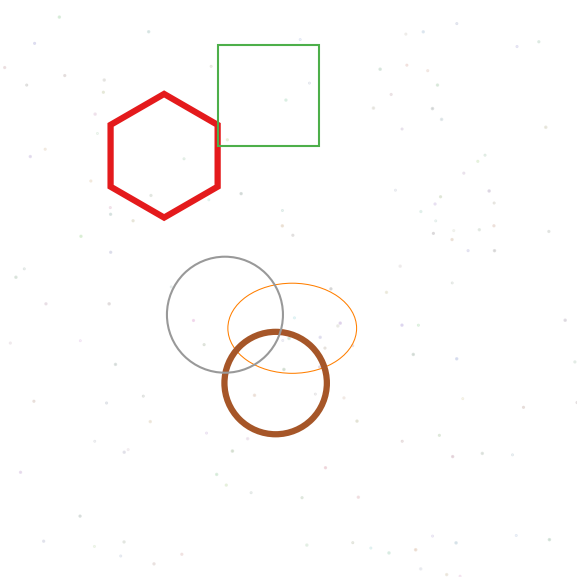[{"shape": "hexagon", "thickness": 3, "radius": 0.54, "center": [0.284, 0.729]}, {"shape": "square", "thickness": 1, "radius": 0.44, "center": [0.465, 0.834]}, {"shape": "oval", "thickness": 0.5, "radius": 0.56, "center": [0.506, 0.431]}, {"shape": "circle", "thickness": 3, "radius": 0.44, "center": [0.477, 0.336]}, {"shape": "circle", "thickness": 1, "radius": 0.5, "center": [0.39, 0.454]}]